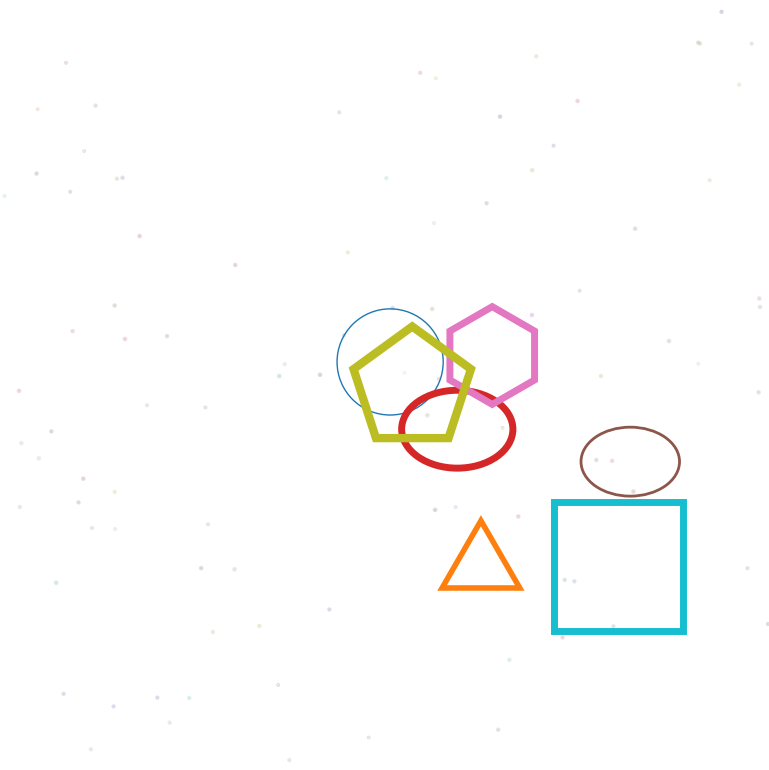[{"shape": "circle", "thickness": 0.5, "radius": 0.34, "center": [0.507, 0.53]}, {"shape": "triangle", "thickness": 2, "radius": 0.29, "center": [0.625, 0.265]}, {"shape": "oval", "thickness": 2.5, "radius": 0.36, "center": [0.594, 0.443]}, {"shape": "oval", "thickness": 1, "radius": 0.32, "center": [0.819, 0.4]}, {"shape": "hexagon", "thickness": 2.5, "radius": 0.32, "center": [0.639, 0.538]}, {"shape": "pentagon", "thickness": 3, "radius": 0.4, "center": [0.535, 0.496]}, {"shape": "square", "thickness": 2.5, "radius": 0.42, "center": [0.803, 0.264]}]